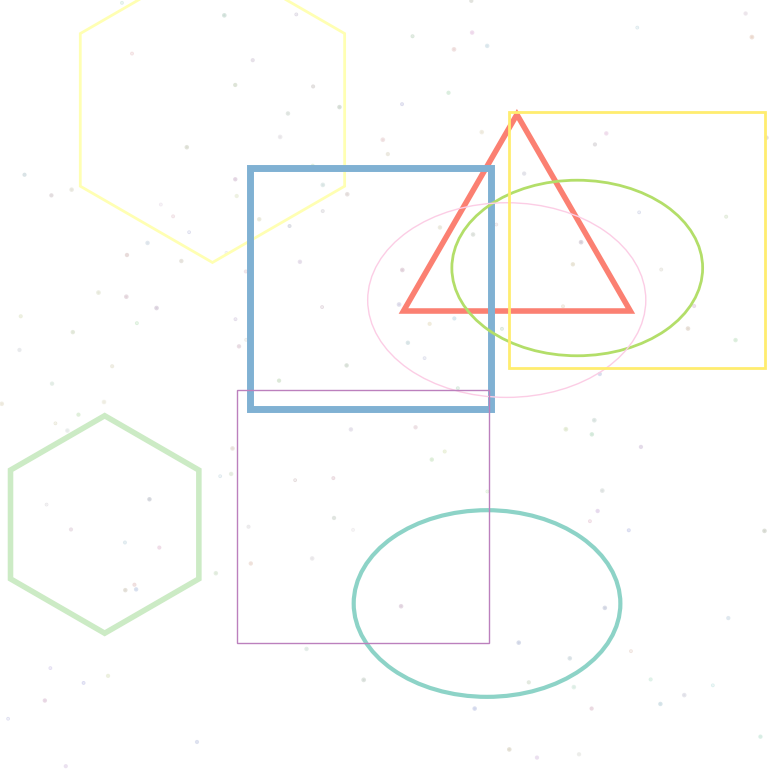[{"shape": "oval", "thickness": 1.5, "radius": 0.87, "center": [0.633, 0.216]}, {"shape": "hexagon", "thickness": 1, "radius": 0.99, "center": [0.276, 0.857]}, {"shape": "triangle", "thickness": 2, "radius": 0.85, "center": [0.671, 0.681]}, {"shape": "square", "thickness": 2.5, "radius": 0.78, "center": [0.481, 0.625]}, {"shape": "oval", "thickness": 1, "radius": 0.81, "center": [0.75, 0.652]}, {"shape": "oval", "thickness": 0.5, "radius": 0.9, "center": [0.658, 0.61]}, {"shape": "square", "thickness": 0.5, "radius": 0.82, "center": [0.471, 0.329]}, {"shape": "hexagon", "thickness": 2, "radius": 0.71, "center": [0.136, 0.319]}, {"shape": "square", "thickness": 1, "radius": 0.83, "center": [0.827, 0.688]}]